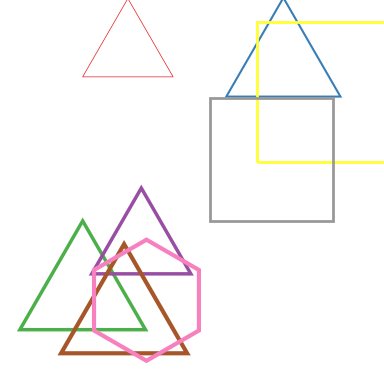[{"shape": "triangle", "thickness": 0.5, "radius": 0.68, "center": [0.332, 0.868]}, {"shape": "triangle", "thickness": 1.5, "radius": 0.86, "center": [0.736, 0.835]}, {"shape": "triangle", "thickness": 2.5, "radius": 0.94, "center": [0.215, 0.238]}, {"shape": "triangle", "thickness": 2.5, "radius": 0.74, "center": [0.367, 0.363]}, {"shape": "square", "thickness": 2, "radius": 0.91, "center": [0.849, 0.761]}, {"shape": "triangle", "thickness": 3, "radius": 0.95, "center": [0.322, 0.177]}, {"shape": "hexagon", "thickness": 3, "radius": 0.79, "center": [0.38, 0.22]}, {"shape": "square", "thickness": 2, "radius": 0.8, "center": [0.705, 0.586]}]